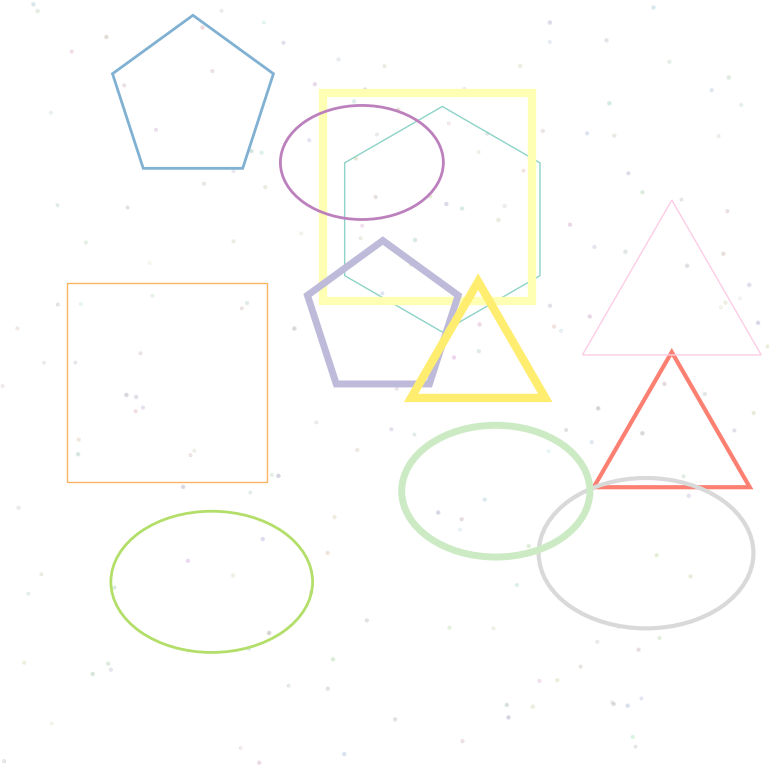[{"shape": "hexagon", "thickness": 0.5, "radius": 0.73, "center": [0.574, 0.715]}, {"shape": "square", "thickness": 3, "radius": 0.68, "center": [0.555, 0.744]}, {"shape": "pentagon", "thickness": 2.5, "radius": 0.51, "center": [0.497, 0.585]}, {"shape": "triangle", "thickness": 1.5, "radius": 0.58, "center": [0.872, 0.426]}, {"shape": "pentagon", "thickness": 1, "radius": 0.55, "center": [0.251, 0.87]}, {"shape": "square", "thickness": 0.5, "radius": 0.65, "center": [0.217, 0.503]}, {"shape": "oval", "thickness": 1, "radius": 0.65, "center": [0.275, 0.244]}, {"shape": "triangle", "thickness": 0.5, "radius": 0.67, "center": [0.873, 0.606]}, {"shape": "oval", "thickness": 1.5, "radius": 0.7, "center": [0.839, 0.282]}, {"shape": "oval", "thickness": 1, "radius": 0.53, "center": [0.47, 0.789]}, {"shape": "oval", "thickness": 2.5, "radius": 0.61, "center": [0.644, 0.362]}, {"shape": "triangle", "thickness": 3, "radius": 0.5, "center": [0.621, 0.534]}]